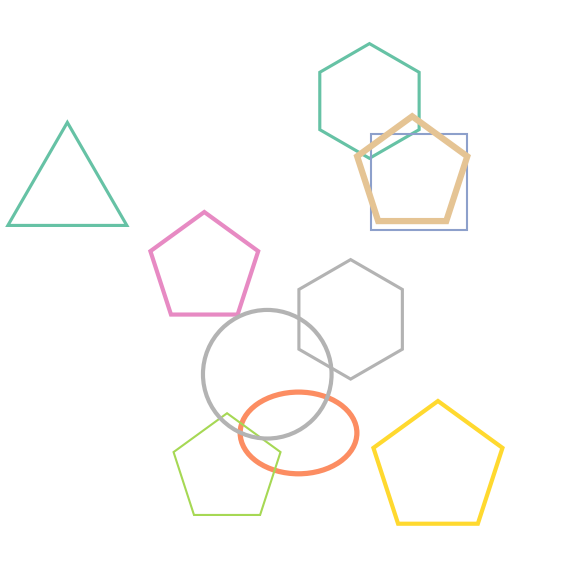[{"shape": "hexagon", "thickness": 1.5, "radius": 0.5, "center": [0.64, 0.824]}, {"shape": "triangle", "thickness": 1.5, "radius": 0.59, "center": [0.117, 0.668]}, {"shape": "oval", "thickness": 2.5, "radius": 0.51, "center": [0.517, 0.249]}, {"shape": "square", "thickness": 1, "radius": 0.42, "center": [0.725, 0.685]}, {"shape": "pentagon", "thickness": 2, "radius": 0.49, "center": [0.354, 0.534]}, {"shape": "pentagon", "thickness": 1, "radius": 0.49, "center": [0.393, 0.186]}, {"shape": "pentagon", "thickness": 2, "radius": 0.59, "center": [0.758, 0.187]}, {"shape": "pentagon", "thickness": 3, "radius": 0.5, "center": [0.714, 0.697]}, {"shape": "hexagon", "thickness": 1.5, "radius": 0.52, "center": [0.607, 0.446]}, {"shape": "circle", "thickness": 2, "radius": 0.56, "center": [0.463, 0.351]}]